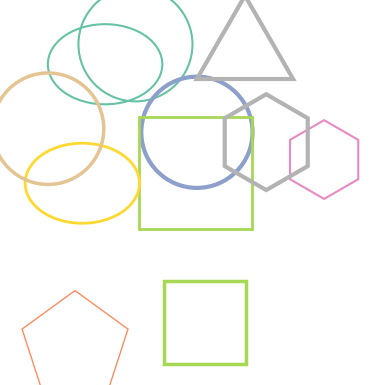[{"shape": "circle", "thickness": 1.5, "radius": 0.74, "center": [0.352, 0.885]}, {"shape": "oval", "thickness": 1.5, "radius": 0.74, "center": [0.273, 0.833]}, {"shape": "pentagon", "thickness": 1, "radius": 0.72, "center": [0.195, 0.101]}, {"shape": "circle", "thickness": 3, "radius": 0.72, "center": [0.511, 0.656]}, {"shape": "hexagon", "thickness": 1.5, "radius": 0.51, "center": [0.842, 0.586]}, {"shape": "square", "thickness": 2, "radius": 0.73, "center": [0.508, 0.551]}, {"shape": "square", "thickness": 2.5, "radius": 0.54, "center": [0.532, 0.162]}, {"shape": "oval", "thickness": 2, "radius": 0.74, "center": [0.214, 0.524]}, {"shape": "circle", "thickness": 2.5, "radius": 0.72, "center": [0.125, 0.666]}, {"shape": "triangle", "thickness": 3, "radius": 0.72, "center": [0.636, 0.867]}, {"shape": "hexagon", "thickness": 3, "radius": 0.62, "center": [0.692, 0.631]}]